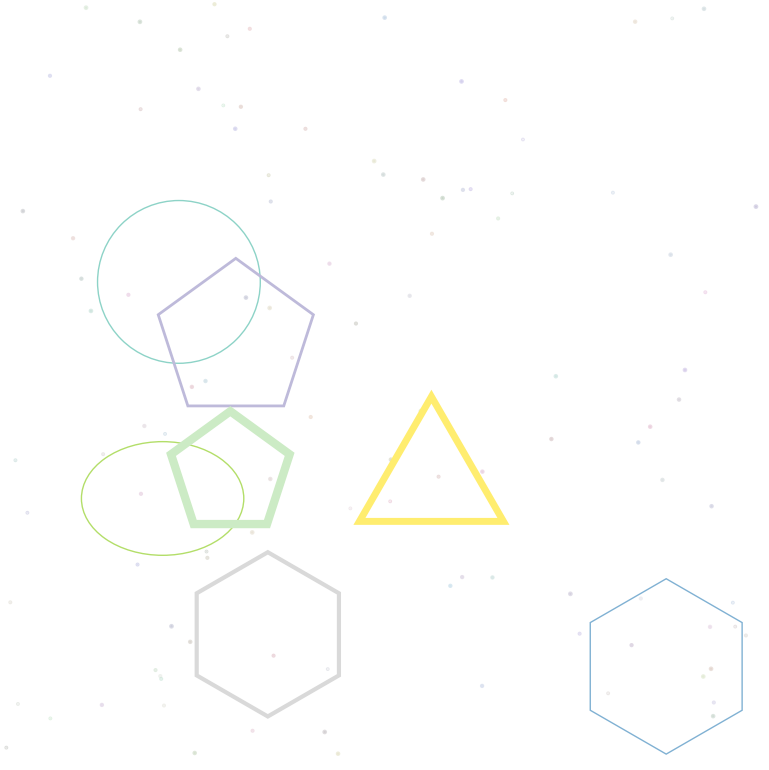[{"shape": "circle", "thickness": 0.5, "radius": 0.53, "center": [0.232, 0.634]}, {"shape": "pentagon", "thickness": 1, "radius": 0.53, "center": [0.306, 0.559]}, {"shape": "hexagon", "thickness": 0.5, "radius": 0.57, "center": [0.865, 0.135]}, {"shape": "oval", "thickness": 0.5, "radius": 0.53, "center": [0.211, 0.353]}, {"shape": "hexagon", "thickness": 1.5, "radius": 0.53, "center": [0.348, 0.176]}, {"shape": "pentagon", "thickness": 3, "radius": 0.4, "center": [0.299, 0.385]}, {"shape": "triangle", "thickness": 2.5, "radius": 0.54, "center": [0.56, 0.377]}]